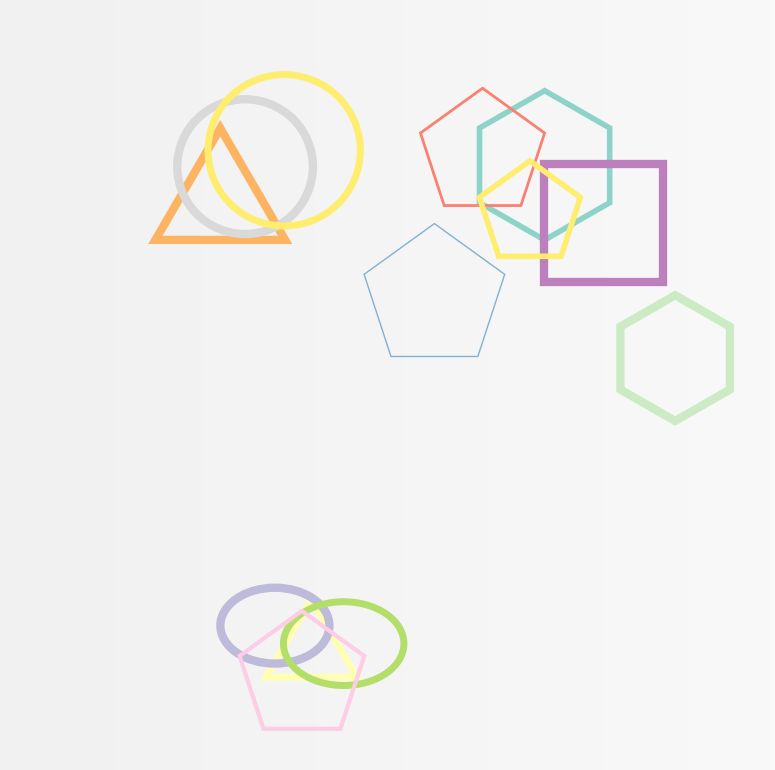[{"shape": "hexagon", "thickness": 2, "radius": 0.48, "center": [0.703, 0.785]}, {"shape": "triangle", "thickness": 2.5, "radius": 0.34, "center": [0.402, 0.154]}, {"shape": "oval", "thickness": 3, "radius": 0.35, "center": [0.355, 0.187]}, {"shape": "pentagon", "thickness": 1, "radius": 0.42, "center": [0.623, 0.801]}, {"shape": "pentagon", "thickness": 0.5, "radius": 0.48, "center": [0.561, 0.614]}, {"shape": "triangle", "thickness": 3, "radius": 0.48, "center": [0.284, 0.737]}, {"shape": "oval", "thickness": 2.5, "radius": 0.39, "center": [0.443, 0.164]}, {"shape": "pentagon", "thickness": 1.5, "radius": 0.42, "center": [0.39, 0.122]}, {"shape": "circle", "thickness": 3, "radius": 0.44, "center": [0.316, 0.784]}, {"shape": "square", "thickness": 3, "radius": 0.38, "center": [0.779, 0.71]}, {"shape": "hexagon", "thickness": 3, "radius": 0.41, "center": [0.871, 0.535]}, {"shape": "circle", "thickness": 2.5, "radius": 0.49, "center": [0.367, 0.805]}, {"shape": "pentagon", "thickness": 2, "radius": 0.34, "center": [0.684, 0.723]}]